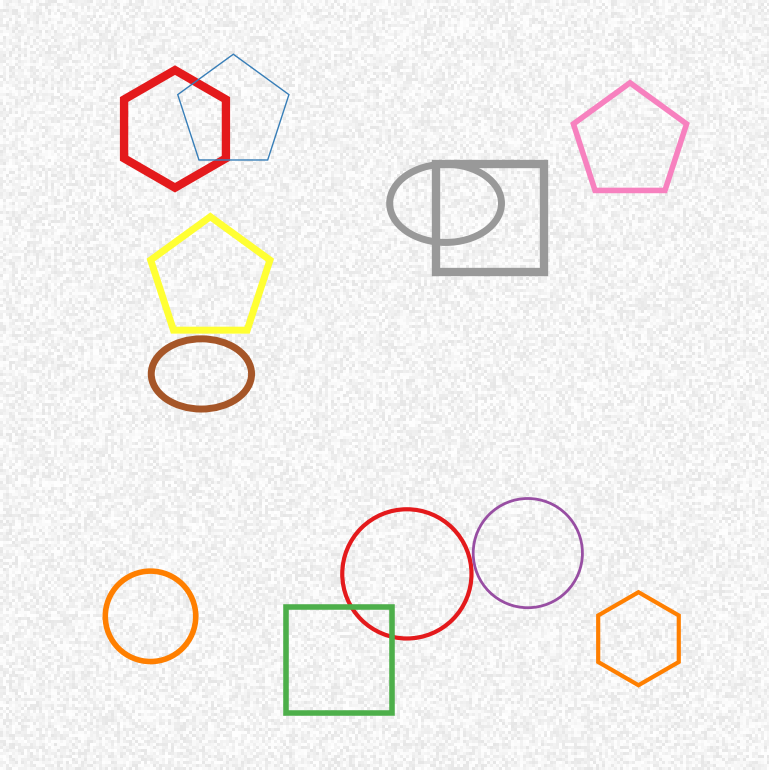[{"shape": "hexagon", "thickness": 3, "radius": 0.38, "center": [0.227, 0.833]}, {"shape": "circle", "thickness": 1.5, "radius": 0.42, "center": [0.528, 0.255]}, {"shape": "pentagon", "thickness": 0.5, "radius": 0.38, "center": [0.303, 0.854]}, {"shape": "square", "thickness": 2, "radius": 0.34, "center": [0.44, 0.143]}, {"shape": "circle", "thickness": 1, "radius": 0.35, "center": [0.685, 0.282]}, {"shape": "circle", "thickness": 2, "radius": 0.29, "center": [0.195, 0.2]}, {"shape": "hexagon", "thickness": 1.5, "radius": 0.3, "center": [0.829, 0.171]}, {"shape": "pentagon", "thickness": 2.5, "radius": 0.41, "center": [0.273, 0.637]}, {"shape": "oval", "thickness": 2.5, "radius": 0.33, "center": [0.262, 0.514]}, {"shape": "pentagon", "thickness": 2, "radius": 0.39, "center": [0.818, 0.815]}, {"shape": "oval", "thickness": 2.5, "radius": 0.36, "center": [0.579, 0.736]}, {"shape": "square", "thickness": 3, "radius": 0.35, "center": [0.637, 0.717]}]